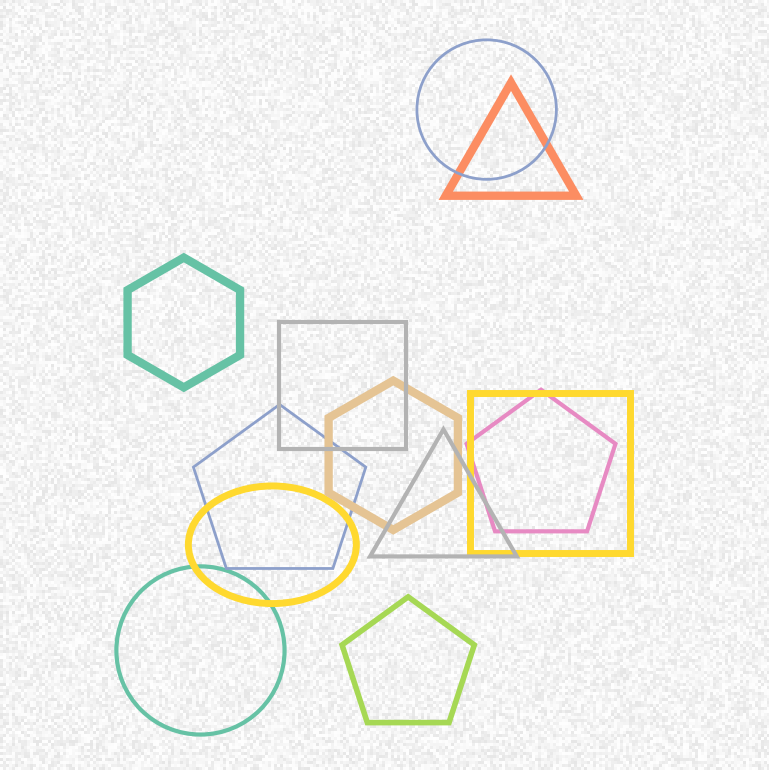[{"shape": "circle", "thickness": 1.5, "radius": 0.55, "center": [0.26, 0.155]}, {"shape": "hexagon", "thickness": 3, "radius": 0.42, "center": [0.239, 0.581]}, {"shape": "triangle", "thickness": 3, "radius": 0.49, "center": [0.664, 0.795]}, {"shape": "pentagon", "thickness": 1, "radius": 0.59, "center": [0.363, 0.357]}, {"shape": "circle", "thickness": 1, "radius": 0.45, "center": [0.632, 0.858]}, {"shape": "pentagon", "thickness": 1.5, "radius": 0.51, "center": [0.703, 0.392]}, {"shape": "pentagon", "thickness": 2, "radius": 0.45, "center": [0.53, 0.135]}, {"shape": "square", "thickness": 2.5, "radius": 0.52, "center": [0.714, 0.385]}, {"shape": "oval", "thickness": 2.5, "radius": 0.55, "center": [0.354, 0.293]}, {"shape": "hexagon", "thickness": 3, "radius": 0.48, "center": [0.511, 0.409]}, {"shape": "square", "thickness": 1.5, "radius": 0.41, "center": [0.444, 0.499]}, {"shape": "triangle", "thickness": 1.5, "radius": 0.55, "center": [0.576, 0.332]}]